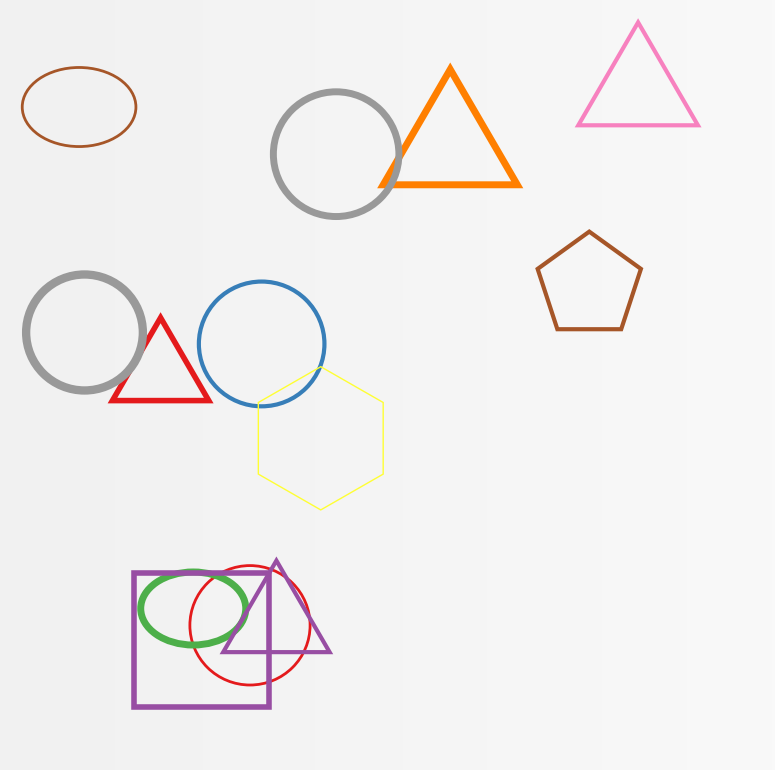[{"shape": "circle", "thickness": 1, "radius": 0.39, "center": [0.323, 0.188]}, {"shape": "triangle", "thickness": 2, "radius": 0.36, "center": [0.207, 0.516]}, {"shape": "circle", "thickness": 1.5, "radius": 0.41, "center": [0.338, 0.553]}, {"shape": "oval", "thickness": 2.5, "radius": 0.34, "center": [0.249, 0.21]}, {"shape": "triangle", "thickness": 1.5, "radius": 0.4, "center": [0.357, 0.193]}, {"shape": "square", "thickness": 2, "radius": 0.44, "center": [0.26, 0.169]}, {"shape": "triangle", "thickness": 2.5, "radius": 0.5, "center": [0.581, 0.81]}, {"shape": "hexagon", "thickness": 0.5, "radius": 0.47, "center": [0.414, 0.431]}, {"shape": "oval", "thickness": 1, "radius": 0.37, "center": [0.102, 0.861]}, {"shape": "pentagon", "thickness": 1.5, "radius": 0.35, "center": [0.76, 0.629]}, {"shape": "triangle", "thickness": 1.5, "radius": 0.45, "center": [0.823, 0.882]}, {"shape": "circle", "thickness": 3, "radius": 0.38, "center": [0.109, 0.568]}, {"shape": "circle", "thickness": 2.5, "radius": 0.4, "center": [0.434, 0.8]}]